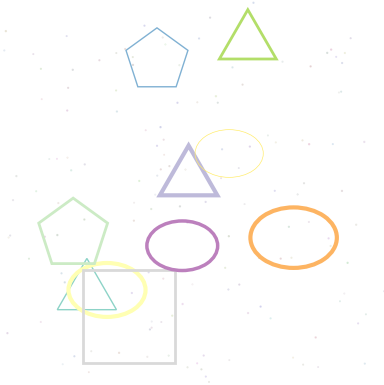[{"shape": "triangle", "thickness": 1, "radius": 0.44, "center": [0.226, 0.24]}, {"shape": "oval", "thickness": 3, "radius": 0.5, "center": [0.278, 0.247]}, {"shape": "triangle", "thickness": 3, "radius": 0.43, "center": [0.49, 0.536]}, {"shape": "pentagon", "thickness": 1, "radius": 0.42, "center": [0.408, 0.843]}, {"shape": "oval", "thickness": 3, "radius": 0.56, "center": [0.763, 0.383]}, {"shape": "triangle", "thickness": 2, "radius": 0.43, "center": [0.644, 0.889]}, {"shape": "square", "thickness": 2, "radius": 0.6, "center": [0.335, 0.178]}, {"shape": "oval", "thickness": 2.5, "radius": 0.46, "center": [0.473, 0.362]}, {"shape": "pentagon", "thickness": 2, "radius": 0.47, "center": [0.19, 0.391]}, {"shape": "oval", "thickness": 0.5, "radius": 0.44, "center": [0.595, 0.601]}]